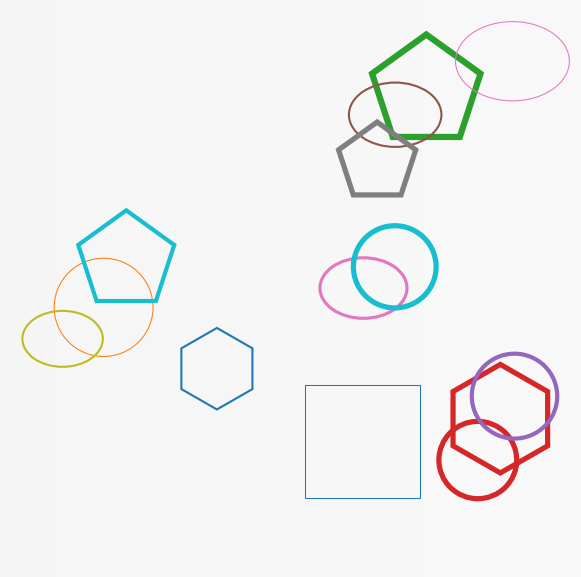[{"shape": "square", "thickness": 0.5, "radius": 0.49, "center": [0.624, 0.235]}, {"shape": "hexagon", "thickness": 1, "radius": 0.35, "center": [0.373, 0.361]}, {"shape": "circle", "thickness": 0.5, "radius": 0.43, "center": [0.178, 0.467]}, {"shape": "pentagon", "thickness": 3, "radius": 0.49, "center": [0.733, 0.841]}, {"shape": "circle", "thickness": 2.5, "radius": 0.33, "center": [0.822, 0.203]}, {"shape": "hexagon", "thickness": 2.5, "radius": 0.47, "center": [0.861, 0.274]}, {"shape": "circle", "thickness": 2, "radius": 0.37, "center": [0.885, 0.313]}, {"shape": "oval", "thickness": 1, "radius": 0.4, "center": [0.68, 0.8]}, {"shape": "oval", "thickness": 1.5, "radius": 0.37, "center": [0.625, 0.5]}, {"shape": "oval", "thickness": 0.5, "radius": 0.49, "center": [0.882, 0.893]}, {"shape": "pentagon", "thickness": 2.5, "radius": 0.35, "center": [0.649, 0.718]}, {"shape": "oval", "thickness": 1, "radius": 0.35, "center": [0.108, 0.412]}, {"shape": "circle", "thickness": 2.5, "radius": 0.36, "center": [0.679, 0.537]}, {"shape": "pentagon", "thickness": 2, "radius": 0.43, "center": [0.217, 0.548]}]